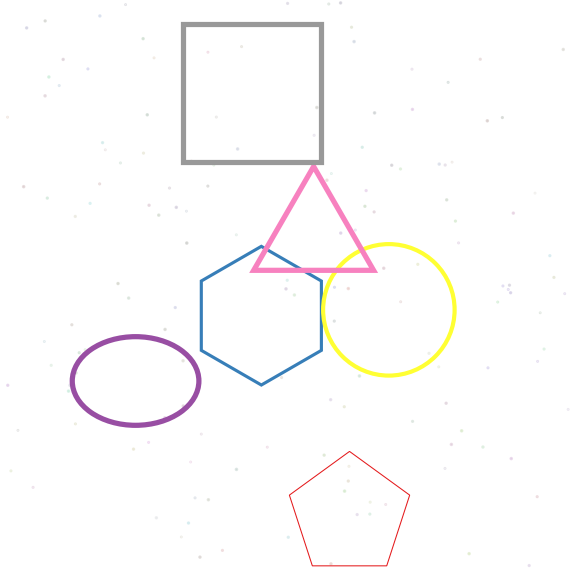[{"shape": "pentagon", "thickness": 0.5, "radius": 0.55, "center": [0.605, 0.108]}, {"shape": "hexagon", "thickness": 1.5, "radius": 0.6, "center": [0.453, 0.452]}, {"shape": "oval", "thickness": 2.5, "radius": 0.55, "center": [0.235, 0.339]}, {"shape": "circle", "thickness": 2, "radius": 0.57, "center": [0.673, 0.463]}, {"shape": "triangle", "thickness": 2.5, "radius": 0.6, "center": [0.543, 0.591]}, {"shape": "square", "thickness": 2.5, "radius": 0.6, "center": [0.436, 0.838]}]